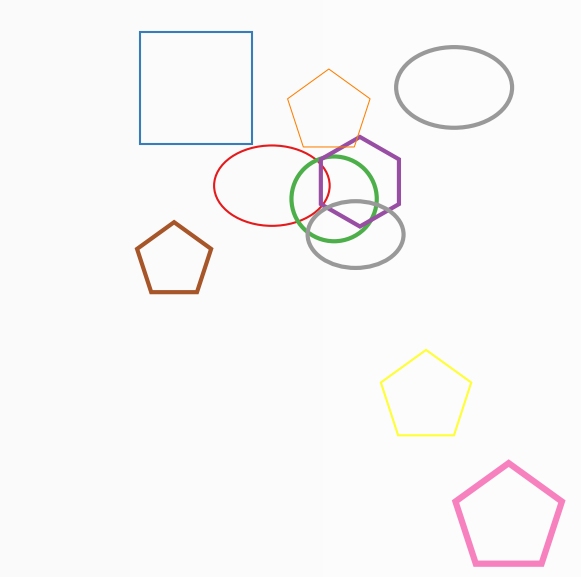[{"shape": "oval", "thickness": 1, "radius": 0.5, "center": [0.468, 0.678]}, {"shape": "square", "thickness": 1, "radius": 0.48, "center": [0.337, 0.846]}, {"shape": "circle", "thickness": 2, "radius": 0.37, "center": [0.575, 0.655]}, {"shape": "hexagon", "thickness": 2, "radius": 0.39, "center": [0.619, 0.684]}, {"shape": "pentagon", "thickness": 0.5, "radius": 0.37, "center": [0.566, 0.805]}, {"shape": "pentagon", "thickness": 1, "radius": 0.41, "center": [0.733, 0.311]}, {"shape": "pentagon", "thickness": 2, "radius": 0.33, "center": [0.3, 0.547]}, {"shape": "pentagon", "thickness": 3, "radius": 0.48, "center": [0.875, 0.101]}, {"shape": "oval", "thickness": 2, "radius": 0.41, "center": [0.612, 0.593]}, {"shape": "oval", "thickness": 2, "radius": 0.5, "center": [0.781, 0.848]}]